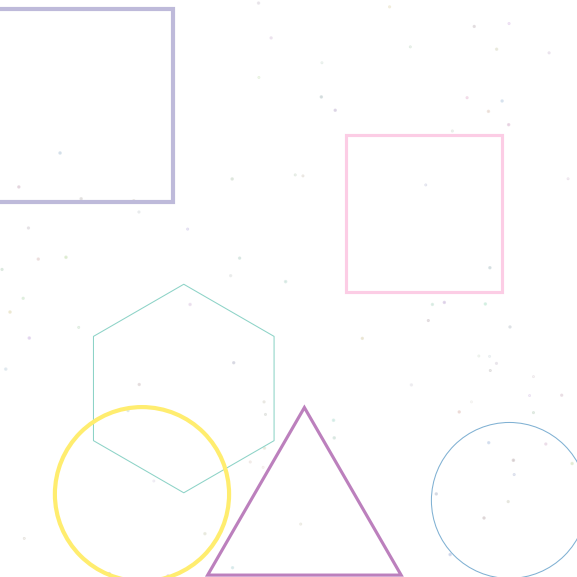[{"shape": "hexagon", "thickness": 0.5, "radius": 0.9, "center": [0.318, 0.326]}, {"shape": "square", "thickness": 2, "radius": 0.83, "center": [0.132, 0.816]}, {"shape": "circle", "thickness": 0.5, "radius": 0.67, "center": [0.882, 0.133]}, {"shape": "square", "thickness": 1.5, "radius": 0.68, "center": [0.734, 0.629]}, {"shape": "triangle", "thickness": 1.5, "radius": 0.97, "center": [0.527, 0.1]}, {"shape": "circle", "thickness": 2, "radius": 0.75, "center": [0.246, 0.143]}]